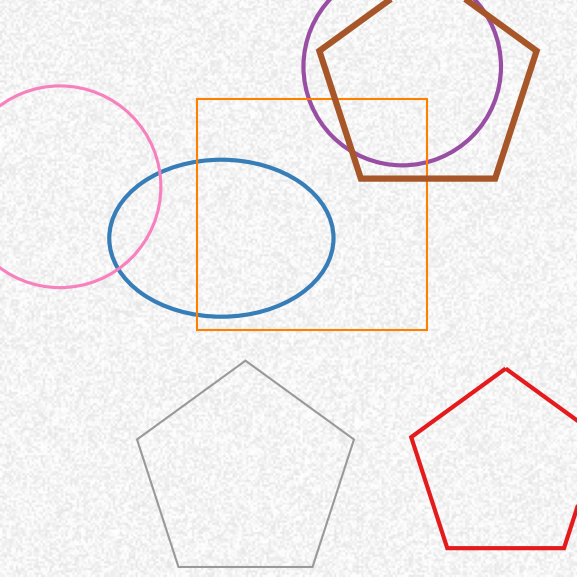[{"shape": "pentagon", "thickness": 2, "radius": 0.86, "center": [0.876, 0.189]}, {"shape": "oval", "thickness": 2, "radius": 0.97, "center": [0.383, 0.587]}, {"shape": "circle", "thickness": 2, "radius": 0.86, "center": [0.696, 0.884]}, {"shape": "square", "thickness": 1, "radius": 1.0, "center": [0.54, 0.628]}, {"shape": "pentagon", "thickness": 3, "radius": 0.99, "center": [0.741, 0.85]}, {"shape": "circle", "thickness": 1.5, "radius": 0.87, "center": [0.104, 0.676]}, {"shape": "pentagon", "thickness": 1, "radius": 0.99, "center": [0.425, 0.177]}]